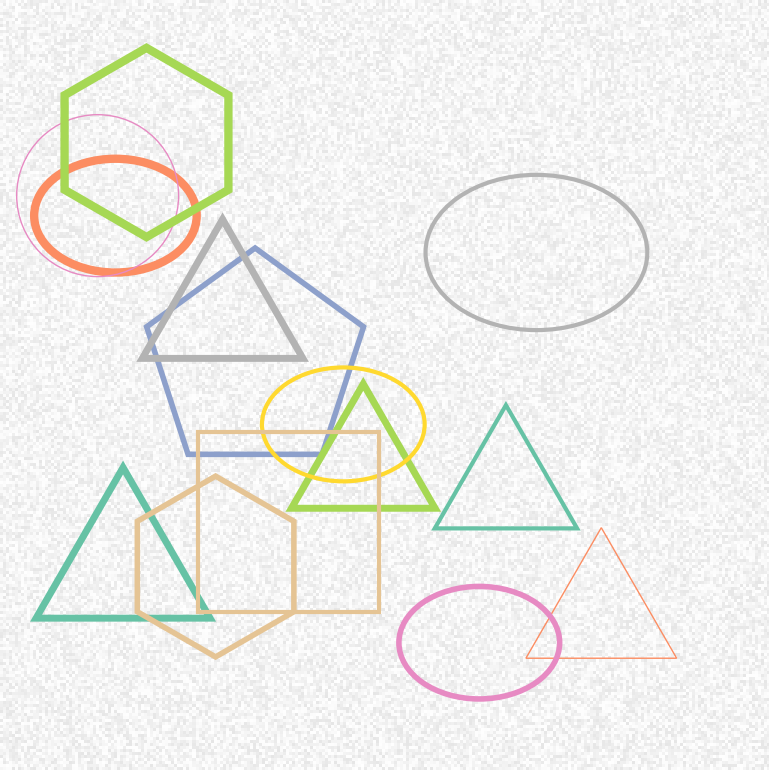[{"shape": "triangle", "thickness": 2.5, "radius": 0.65, "center": [0.16, 0.262]}, {"shape": "triangle", "thickness": 1.5, "radius": 0.53, "center": [0.657, 0.367]}, {"shape": "oval", "thickness": 3, "radius": 0.53, "center": [0.15, 0.72]}, {"shape": "triangle", "thickness": 0.5, "radius": 0.57, "center": [0.781, 0.202]}, {"shape": "pentagon", "thickness": 2, "radius": 0.74, "center": [0.331, 0.53]}, {"shape": "oval", "thickness": 2, "radius": 0.52, "center": [0.622, 0.165]}, {"shape": "circle", "thickness": 0.5, "radius": 0.53, "center": [0.127, 0.746]}, {"shape": "triangle", "thickness": 2.5, "radius": 0.54, "center": [0.472, 0.394]}, {"shape": "hexagon", "thickness": 3, "radius": 0.61, "center": [0.19, 0.815]}, {"shape": "oval", "thickness": 1.5, "radius": 0.53, "center": [0.446, 0.449]}, {"shape": "hexagon", "thickness": 2, "radius": 0.59, "center": [0.28, 0.264]}, {"shape": "square", "thickness": 1.5, "radius": 0.59, "center": [0.375, 0.322]}, {"shape": "oval", "thickness": 1.5, "radius": 0.72, "center": [0.697, 0.672]}, {"shape": "triangle", "thickness": 2.5, "radius": 0.6, "center": [0.289, 0.595]}]